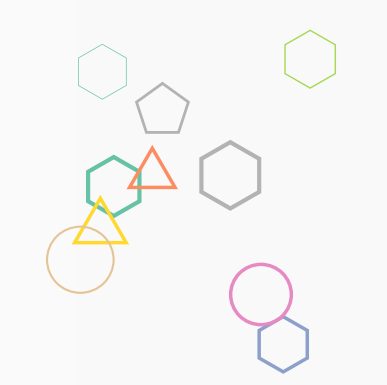[{"shape": "hexagon", "thickness": 3, "radius": 0.38, "center": [0.294, 0.516]}, {"shape": "hexagon", "thickness": 0.5, "radius": 0.36, "center": [0.264, 0.814]}, {"shape": "triangle", "thickness": 2.5, "radius": 0.34, "center": [0.393, 0.547]}, {"shape": "hexagon", "thickness": 2.5, "radius": 0.36, "center": [0.731, 0.106]}, {"shape": "circle", "thickness": 2.5, "radius": 0.39, "center": [0.674, 0.235]}, {"shape": "hexagon", "thickness": 1, "radius": 0.37, "center": [0.8, 0.846]}, {"shape": "triangle", "thickness": 2.5, "radius": 0.38, "center": [0.259, 0.408]}, {"shape": "circle", "thickness": 1.5, "radius": 0.43, "center": [0.207, 0.325]}, {"shape": "pentagon", "thickness": 2, "radius": 0.35, "center": [0.419, 0.713]}, {"shape": "hexagon", "thickness": 3, "radius": 0.43, "center": [0.594, 0.545]}]